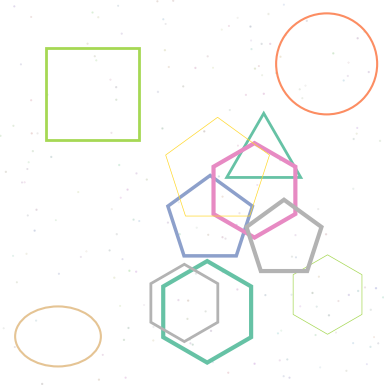[{"shape": "triangle", "thickness": 2, "radius": 0.56, "center": [0.685, 0.595]}, {"shape": "hexagon", "thickness": 3, "radius": 0.66, "center": [0.538, 0.19]}, {"shape": "circle", "thickness": 1.5, "radius": 0.66, "center": [0.848, 0.834]}, {"shape": "pentagon", "thickness": 2.5, "radius": 0.58, "center": [0.546, 0.429]}, {"shape": "hexagon", "thickness": 3, "radius": 0.61, "center": [0.661, 0.506]}, {"shape": "square", "thickness": 2, "radius": 0.6, "center": [0.24, 0.756]}, {"shape": "hexagon", "thickness": 0.5, "radius": 0.52, "center": [0.851, 0.235]}, {"shape": "pentagon", "thickness": 0.5, "radius": 0.71, "center": [0.565, 0.554]}, {"shape": "oval", "thickness": 1.5, "radius": 0.56, "center": [0.151, 0.126]}, {"shape": "hexagon", "thickness": 2, "radius": 0.5, "center": [0.479, 0.213]}, {"shape": "pentagon", "thickness": 3, "radius": 0.51, "center": [0.738, 0.379]}]